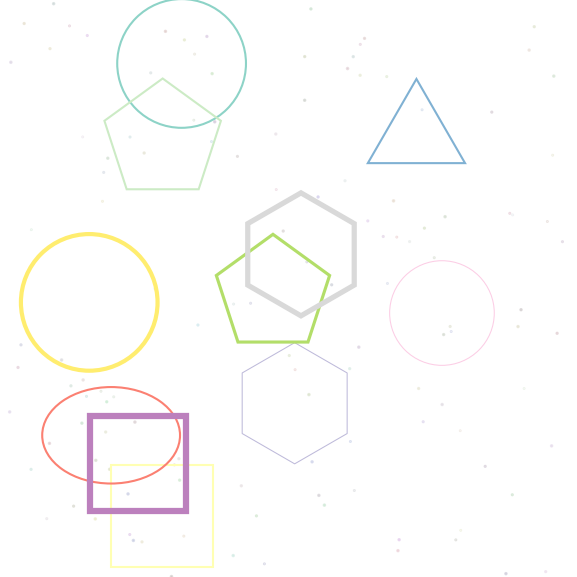[{"shape": "circle", "thickness": 1, "radius": 0.56, "center": [0.314, 0.889]}, {"shape": "square", "thickness": 1, "radius": 0.44, "center": [0.281, 0.105]}, {"shape": "hexagon", "thickness": 0.5, "radius": 0.52, "center": [0.51, 0.301]}, {"shape": "oval", "thickness": 1, "radius": 0.6, "center": [0.192, 0.245]}, {"shape": "triangle", "thickness": 1, "radius": 0.49, "center": [0.721, 0.765]}, {"shape": "pentagon", "thickness": 1.5, "radius": 0.52, "center": [0.473, 0.49]}, {"shape": "circle", "thickness": 0.5, "radius": 0.45, "center": [0.765, 0.457]}, {"shape": "hexagon", "thickness": 2.5, "radius": 0.53, "center": [0.521, 0.559]}, {"shape": "square", "thickness": 3, "radius": 0.41, "center": [0.239, 0.196]}, {"shape": "pentagon", "thickness": 1, "radius": 0.53, "center": [0.282, 0.757]}, {"shape": "circle", "thickness": 2, "radius": 0.59, "center": [0.155, 0.476]}]